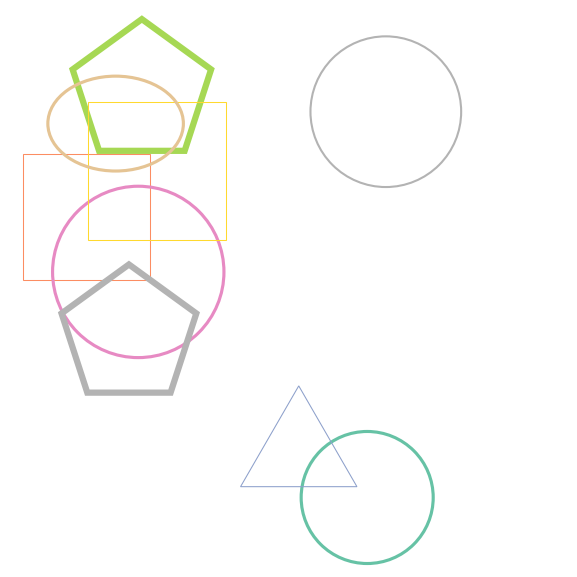[{"shape": "circle", "thickness": 1.5, "radius": 0.57, "center": [0.636, 0.138]}, {"shape": "square", "thickness": 0.5, "radius": 0.55, "center": [0.15, 0.624]}, {"shape": "triangle", "thickness": 0.5, "radius": 0.58, "center": [0.517, 0.215]}, {"shape": "circle", "thickness": 1.5, "radius": 0.74, "center": [0.239, 0.528]}, {"shape": "pentagon", "thickness": 3, "radius": 0.63, "center": [0.246, 0.84]}, {"shape": "square", "thickness": 0.5, "radius": 0.6, "center": [0.272, 0.703]}, {"shape": "oval", "thickness": 1.5, "radius": 0.59, "center": [0.2, 0.785]}, {"shape": "circle", "thickness": 1, "radius": 0.65, "center": [0.668, 0.806]}, {"shape": "pentagon", "thickness": 3, "radius": 0.61, "center": [0.223, 0.418]}]